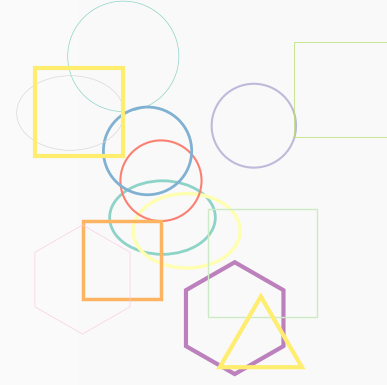[{"shape": "circle", "thickness": 0.5, "radius": 0.72, "center": [0.318, 0.854]}, {"shape": "oval", "thickness": 2, "radius": 0.68, "center": [0.419, 0.435]}, {"shape": "oval", "thickness": 2.5, "radius": 0.69, "center": [0.482, 0.401]}, {"shape": "circle", "thickness": 1.5, "radius": 0.54, "center": [0.655, 0.673]}, {"shape": "circle", "thickness": 1.5, "radius": 0.52, "center": [0.415, 0.531]}, {"shape": "circle", "thickness": 2, "radius": 0.57, "center": [0.381, 0.608]}, {"shape": "square", "thickness": 2.5, "radius": 0.51, "center": [0.315, 0.324]}, {"shape": "square", "thickness": 0.5, "radius": 0.61, "center": [0.882, 0.768]}, {"shape": "hexagon", "thickness": 0.5, "radius": 0.71, "center": [0.213, 0.274]}, {"shape": "oval", "thickness": 0.5, "radius": 0.69, "center": [0.181, 0.706]}, {"shape": "hexagon", "thickness": 3, "radius": 0.73, "center": [0.606, 0.174]}, {"shape": "square", "thickness": 1, "radius": 0.7, "center": [0.677, 0.317]}, {"shape": "triangle", "thickness": 3, "radius": 0.61, "center": [0.673, 0.107]}, {"shape": "square", "thickness": 3, "radius": 0.57, "center": [0.203, 0.708]}]